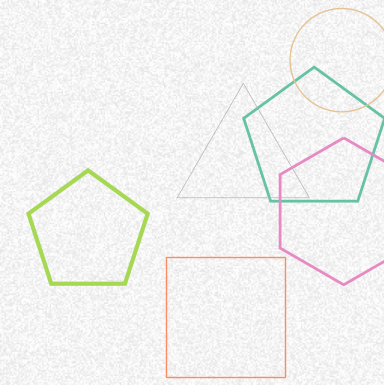[{"shape": "pentagon", "thickness": 2, "radius": 0.96, "center": [0.816, 0.633]}, {"shape": "square", "thickness": 1, "radius": 0.78, "center": [0.586, 0.177]}, {"shape": "hexagon", "thickness": 2, "radius": 0.95, "center": [0.893, 0.451]}, {"shape": "pentagon", "thickness": 3, "radius": 0.81, "center": [0.229, 0.395]}, {"shape": "circle", "thickness": 1, "radius": 0.67, "center": [0.888, 0.844]}, {"shape": "triangle", "thickness": 0.5, "radius": 0.99, "center": [0.632, 0.585]}]